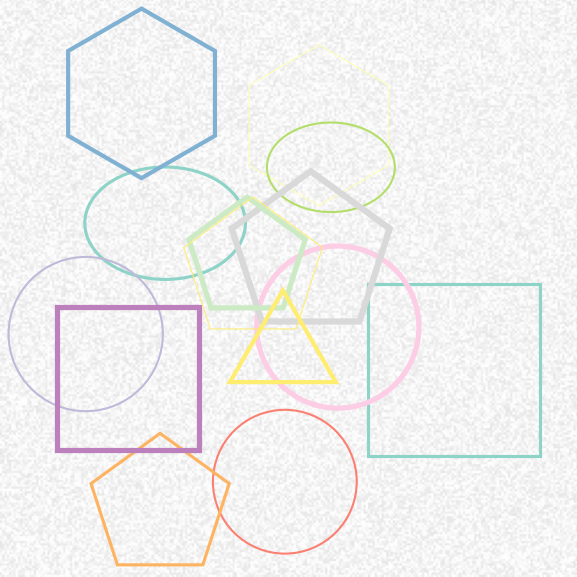[{"shape": "oval", "thickness": 1.5, "radius": 0.7, "center": [0.286, 0.613]}, {"shape": "square", "thickness": 1.5, "radius": 0.74, "center": [0.786, 0.359]}, {"shape": "hexagon", "thickness": 0.5, "radius": 0.7, "center": [0.552, 0.782]}, {"shape": "circle", "thickness": 1, "radius": 0.67, "center": [0.148, 0.421]}, {"shape": "circle", "thickness": 1, "radius": 0.62, "center": [0.493, 0.165]}, {"shape": "hexagon", "thickness": 2, "radius": 0.73, "center": [0.245, 0.837]}, {"shape": "pentagon", "thickness": 1.5, "radius": 0.63, "center": [0.277, 0.123]}, {"shape": "oval", "thickness": 1, "radius": 0.55, "center": [0.573, 0.709]}, {"shape": "circle", "thickness": 2.5, "radius": 0.7, "center": [0.585, 0.433]}, {"shape": "pentagon", "thickness": 3, "radius": 0.72, "center": [0.538, 0.559]}, {"shape": "square", "thickness": 2.5, "radius": 0.62, "center": [0.222, 0.344]}, {"shape": "pentagon", "thickness": 2.5, "radius": 0.53, "center": [0.428, 0.552]}, {"shape": "pentagon", "thickness": 0.5, "radius": 0.63, "center": [0.438, 0.532]}, {"shape": "triangle", "thickness": 2, "radius": 0.53, "center": [0.49, 0.39]}]